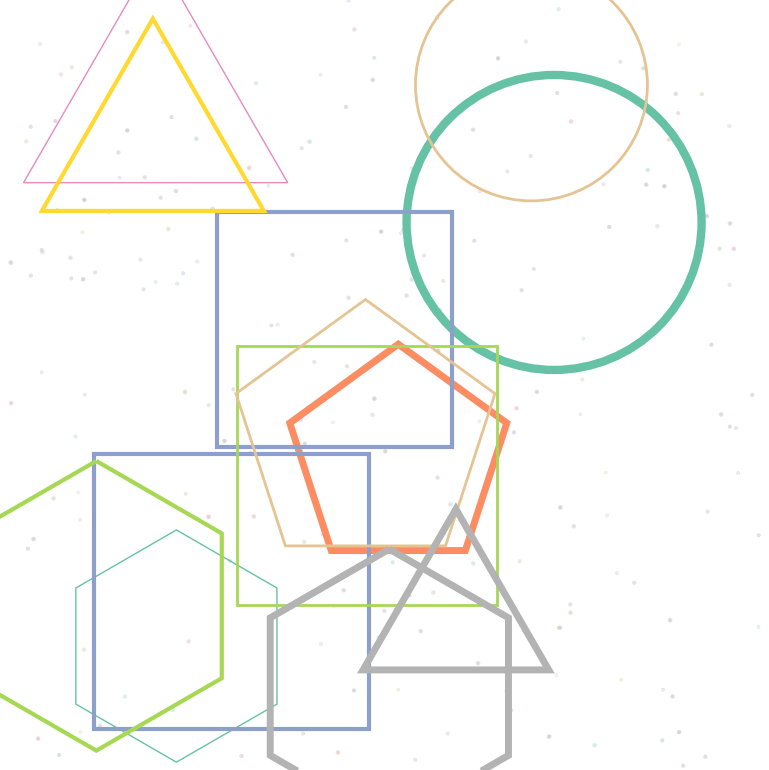[{"shape": "hexagon", "thickness": 0.5, "radius": 0.75, "center": [0.229, 0.161]}, {"shape": "circle", "thickness": 3, "radius": 0.96, "center": [0.72, 0.711]}, {"shape": "pentagon", "thickness": 2.5, "radius": 0.74, "center": [0.517, 0.405]}, {"shape": "square", "thickness": 1.5, "radius": 0.89, "center": [0.301, 0.232]}, {"shape": "square", "thickness": 1.5, "radius": 0.76, "center": [0.434, 0.572]}, {"shape": "triangle", "thickness": 0.5, "radius": 0.99, "center": [0.202, 0.862]}, {"shape": "square", "thickness": 1, "radius": 0.84, "center": [0.477, 0.383]}, {"shape": "hexagon", "thickness": 1.5, "radius": 0.94, "center": [0.125, 0.213]}, {"shape": "triangle", "thickness": 1.5, "radius": 0.83, "center": [0.199, 0.809]}, {"shape": "circle", "thickness": 1, "radius": 0.75, "center": [0.69, 0.89]}, {"shape": "pentagon", "thickness": 1, "radius": 0.88, "center": [0.475, 0.434]}, {"shape": "hexagon", "thickness": 2.5, "radius": 0.89, "center": [0.506, 0.108]}, {"shape": "triangle", "thickness": 2.5, "radius": 0.7, "center": [0.592, 0.2]}]